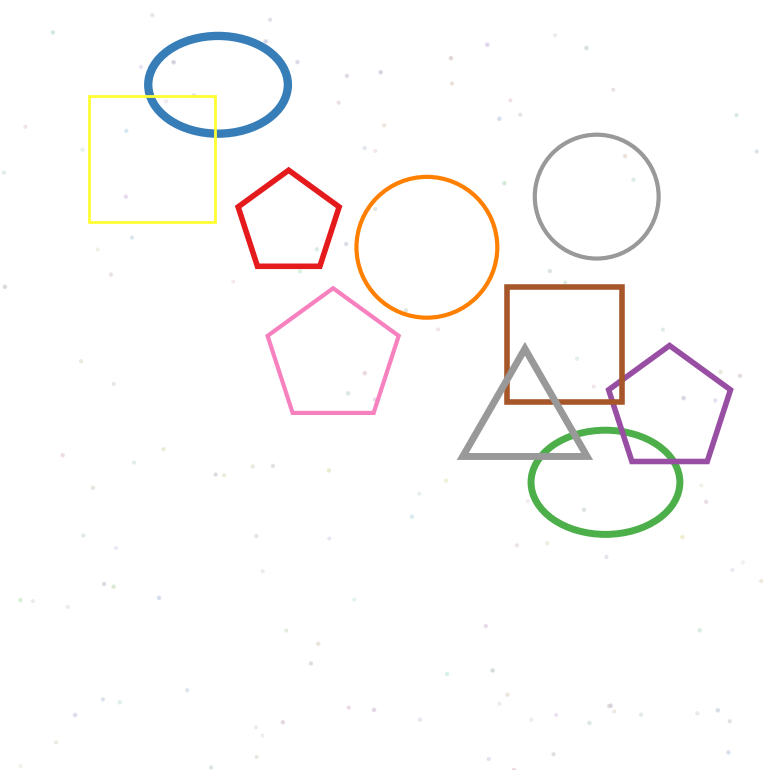[{"shape": "pentagon", "thickness": 2, "radius": 0.34, "center": [0.375, 0.71]}, {"shape": "oval", "thickness": 3, "radius": 0.45, "center": [0.283, 0.89]}, {"shape": "oval", "thickness": 2.5, "radius": 0.48, "center": [0.786, 0.374]}, {"shape": "pentagon", "thickness": 2, "radius": 0.42, "center": [0.87, 0.468]}, {"shape": "circle", "thickness": 1.5, "radius": 0.46, "center": [0.554, 0.679]}, {"shape": "square", "thickness": 1, "radius": 0.41, "center": [0.197, 0.794]}, {"shape": "square", "thickness": 2, "radius": 0.38, "center": [0.733, 0.553]}, {"shape": "pentagon", "thickness": 1.5, "radius": 0.45, "center": [0.433, 0.536]}, {"shape": "circle", "thickness": 1.5, "radius": 0.4, "center": [0.775, 0.745]}, {"shape": "triangle", "thickness": 2.5, "radius": 0.47, "center": [0.682, 0.454]}]